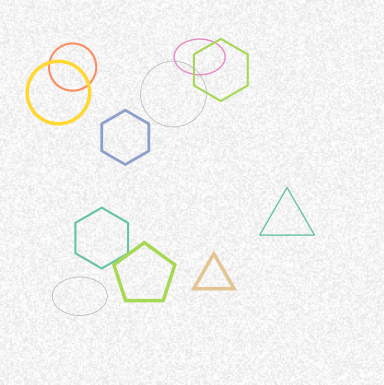[{"shape": "hexagon", "thickness": 1.5, "radius": 0.4, "center": [0.264, 0.382]}, {"shape": "triangle", "thickness": 1, "radius": 0.41, "center": [0.746, 0.43]}, {"shape": "circle", "thickness": 1.5, "radius": 0.31, "center": [0.189, 0.826]}, {"shape": "hexagon", "thickness": 2, "radius": 0.35, "center": [0.325, 0.643]}, {"shape": "oval", "thickness": 1, "radius": 0.33, "center": [0.518, 0.852]}, {"shape": "pentagon", "thickness": 2.5, "radius": 0.42, "center": [0.375, 0.287]}, {"shape": "hexagon", "thickness": 1.5, "radius": 0.4, "center": [0.574, 0.818]}, {"shape": "circle", "thickness": 2.5, "radius": 0.41, "center": [0.152, 0.76]}, {"shape": "triangle", "thickness": 2.5, "radius": 0.3, "center": [0.556, 0.28]}, {"shape": "oval", "thickness": 0.5, "radius": 0.36, "center": [0.207, 0.231]}, {"shape": "circle", "thickness": 0.5, "radius": 0.43, "center": [0.451, 0.756]}]